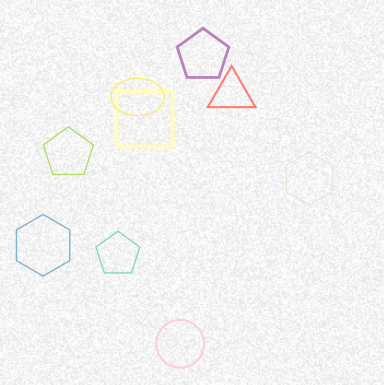[{"shape": "pentagon", "thickness": 1, "radius": 0.3, "center": [0.306, 0.34]}, {"shape": "square", "thickness": 2.5, "radius": 0.36, "center": [0.374, 0.692]}, {"shape": "triangle", "thickness": 1.5, "radius": 0.36, "center": [0.602, 0.757]}, {"shape": "hexagon", "thickness": 1, "radius": 0.4, "center": [0.112, 0.363]}, {"shape": "pentagon", "thickness": 1, "radius": 0.34, "center": [0.178, 0.602]}, {"shape": "circle", "thickness": 1.5, "radius": 0.31, "center": [0.468, 0.107]}, {"shape": "pentagon", "thickness": 2, "radius": 0.35, "center": [0.527, 0.856]}, {"shape": "hexagon", "thickness": 0.5, "radius": 0.35, "center": [0.803, 0.536]}, {"shape": "oval", "thickness": 1, "radius": 0.35, "center": [0.357, 0.748]}]